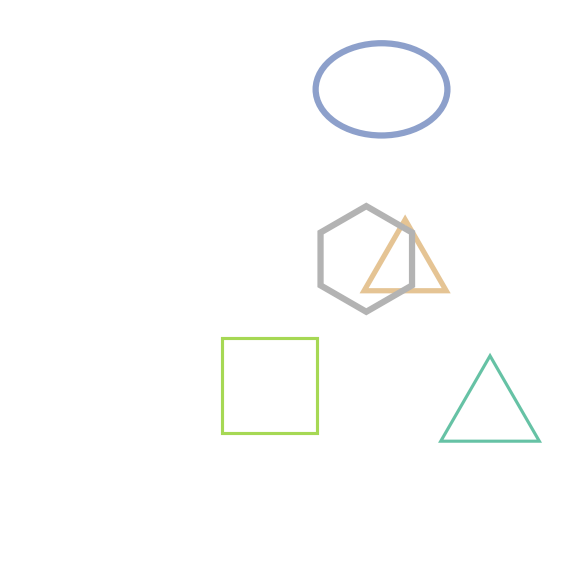[{"shape": "triangle", "thickness": 1.5, "radius": 0.49, "center": [0.849, 0.284]}, {"shape": "oval", "thickness": 3, "radius": 0.57, "center": [0.661, 0.844]}, {"shape": "square", "thickness": 1.5, "radius": 0.41, "center": [0.466, 0.331]}, {"shape": "triangle", "thickness": 2.5, "radius": 0.41, "center": [0.702, 0.537]}, {"shape": "hexagon", "thickness": 3, "radius": 0.46, "center": [0.634, 0.551]}]